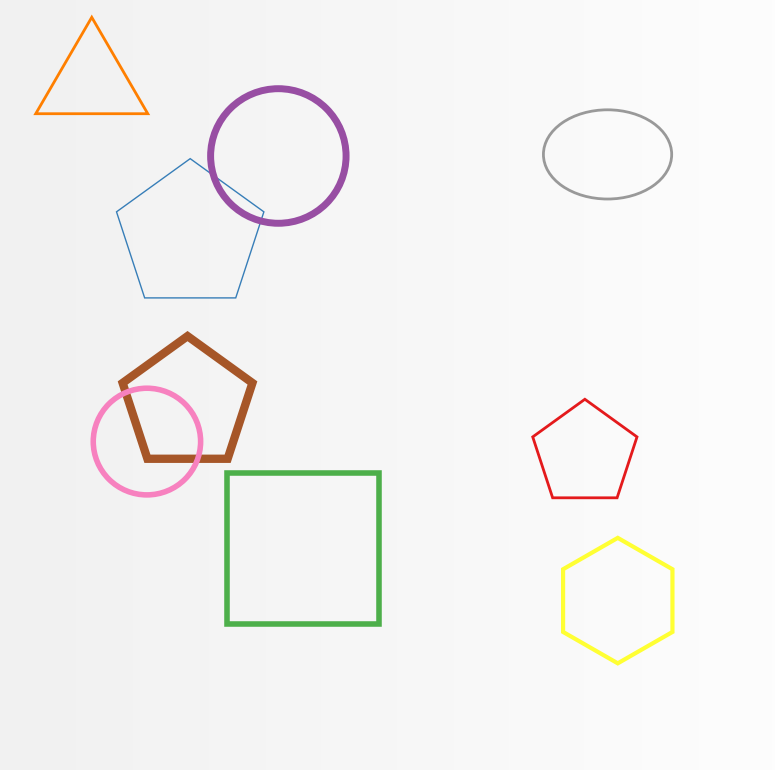[{"shape": "pentagon", "thickness": 1, "radius": 0.35, "center": [0.755, 0.411]}, {"shape": "pentagon", "thickness": 0.5, "radius": 0.5, "center": [0.245, 0.694]}, {"shape": "square", "thickness": 2, "radius": 0.49, "center": [0.391, 0.288]}, {"shape": "circle", "thickness": 2.5, "radius": 0.44, "center": [0.359, 0.797]}, {"shape": "triangle", "thickness": 1, "radius": 0.42, "center": [0.118, 0.894]}, {"shape": "hexagon", "thickness": 1.5, "radius": 0.41, "center": [0.797, 0.22]}, {"shape": "pentagon", "thickness": 3, "radius": 0.44, "center": [0.242, 0.475]}, {"shape": "circle", "thickness": 2, "radius": 0.35, "center": [0.19, 0.427]}, {"shape": "oval", "thickness": 1, "radius": 0.41, "center": [0.784, 0.799]}]